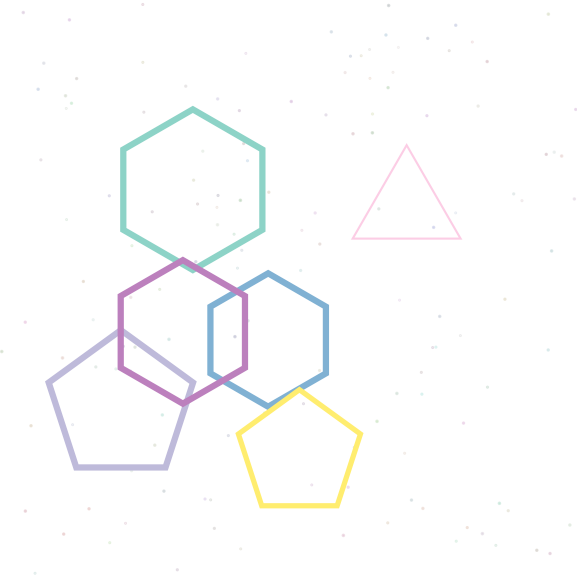[{"shape": "hexagon", "thickness": 3, "radius": 0.7, "center": [0.334, 0.671]}, {"shape": "pentagon", "thickness": 3, "radius": 0.66, "center": [0.209, 0.296]}, {"shape": "hexagon", "thickness": 3, "radius": 0.58, "center": [0.464, 0.41]}, {"shape": "triangle", "thickness": 1, "radius": 0.54, "center": [0.704, 0.64]}, {"shape": "hexagon", "thickness": 3, "radius": 0.62, "center": [0.317, 0.424]}, {"shape": "pentagon", "thickness": 2.5, "radius": 0.56, "center": [0.518, 0.213]}]